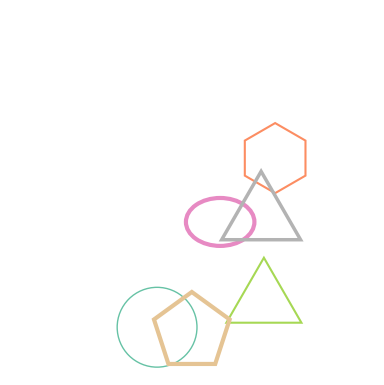[{"shape": "circle", "thickness": 1, "radius": 0.52, "center": [0.408, 0.15]}, {"shape": "hexagon", "thickness": 1.5, "radius": 0.45, "center": [0.715, 0.589]}, {"shape": "oval", "thickness": 3, "radius": 0.44, "center": [0.572, 0.424]}, {"shape": "triangle", "thickness": 1.5, "radius": 0.56, "center": [0.685, 0.218]}, {"shape": "pentagon", "thickness": 3, "radius": 0.52, "center": [0.498, 0.138]}, {"shape": "triangle", "thickness": 2.5, "radius": 0.59, "center": [0.678, 0.436]}]